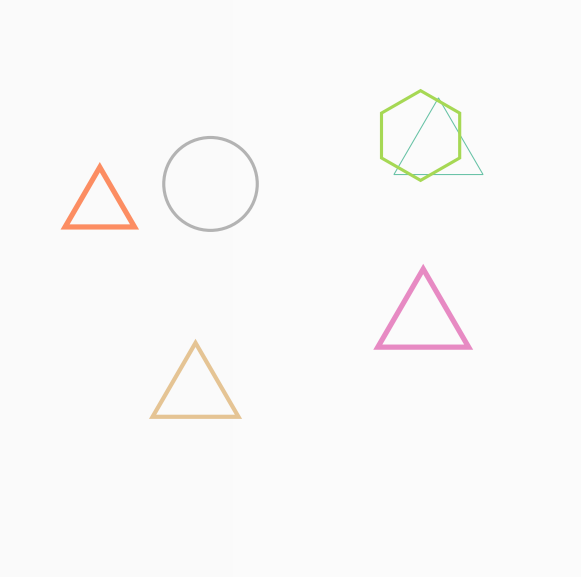[{"shape": "triangle", "thickness": 0.5, "radius": 0.44, "center": [0.754, 0.741]}, {"shape": "triangle", "thickness": 2.5, "radius": 0.34, "center": [0.172, 0.641]}, {"shape": "triangle", "thickness": 2.5, "radius": 0.45, "center": [0.728, 0.443]}, {"shape": "hexagon", "thickness": 1.5, "radius": 0.39, "center": [0.724, 0.764]}, {"shape": "triangle", "thickness": 2, "radius": 0.43, "center": [0.336, 0.32]}, {"shape": "circle", "thickness": 1.5, "radius": 0.4, "center": [0.362, 0.681]}]